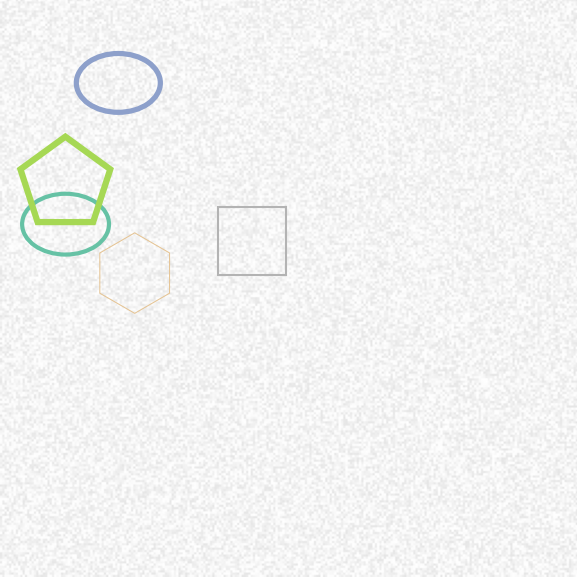[{"shape": "oval", "thickness": 2, "radius": 0.38, "center": [0.114, 0.611]}, {"shape": "oval", "thickness": 2.5, "radius": 0.36, "center": [0.205, 0.856]}, {"shape": "pentagon", "thickness": 3, "radius": 0.41, "center": [0.113, 0.681]}, {"shape": "hexagon", "thickness": 0.5, "radius": 0.35, "center": [0.233, 0.526]}, {"shape": "square", "thickness": 1, "radius": 0.3, "center": [0.436, 0.582]}]